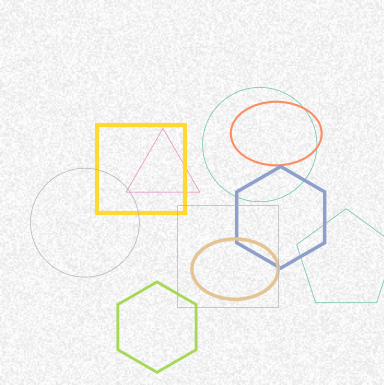[{"shape": "circle", "thickness": 0.5, "radius": 0.74, "center": [0.675, 0.624]}, {"shape": "pentagon", "thickness": 0.5, "radius": 0.67, "center": [0.899, 0.323]}, {"shape": "oval", "thickness": 1.5, "radius": 0.59, "center": [0.717, 0.653]}, {"shape": "hexagon", "thickness": 2.5, "radius": 0.66, "center": [0.729, 0.436]}, {"shape": "triangle", "thickness": 0.5, "radius": 0.55, "center": [0.423, 0.556]}, {"shape": "hexagon", "thickness": 2, "radius": 0.59, "center": [0.408, 0.15]}, {"shape": "square", "thickness": 3, "radius": 0.57, "center": [0.367, 0.562]}, {"shape": "oval", "thickness": 2.5, "radius": 0.56, "center": [0.611, 0.301]}, {"shape": "square", "thickness": 0.5, "radius": 0.66, "center": [0.591, 0.335]}, {"shape": "circle", "thickness": 0.5, "radius": 0.71, "center": [0.221, 0.422]}]